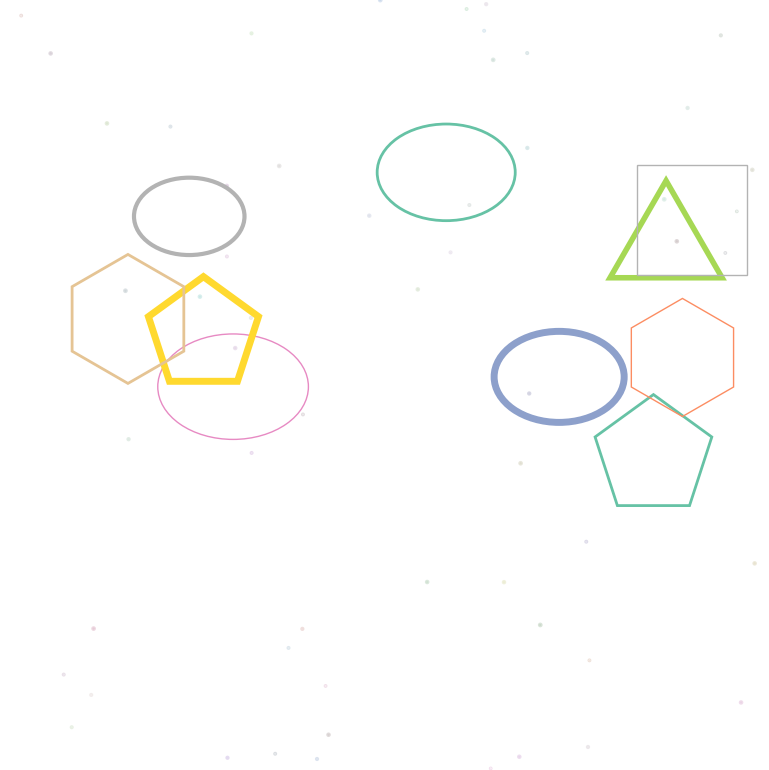[{"shape": "pentagon", "thickness": 1, "radius": 0.4, "center": [0.849, 0.408]}, {"shape": "oval", "thickness": 1, "radius": 0.45, "center": [0.579, 0.776]}, {"shape": "hexagon", "thickness": 0.5, "radius": 0.38, "center": [0.886, 0.536]}, {"shape": "oval", "thickness": 2.5, "radius": 0.42, "center": [0.726, 0.511]}, {"shape": "oval", "thickness": 0.5, "radius": 0.49, "center": [0.303, 0.498]}, {"shape": "triangle", "thickness": 2, "radius": 0.42, "center": [0.865, 0.681]}, {"shape": "pentagon", "thickness": 2.5, "radius": 0.38, "center": [0.264, 0.566]}, {"shape": "hexagon", "thickness": 1, "radius": 0.42, "center": [0.166, 0.586]}, {"shape": "oval", "thickness": 1.5, "radius": 0.36, "center": [0.246, 0.719]}, {"shape": "square", "thickness": 0.5, "radius": 0.36, "center": [0.899, 0.714]}]